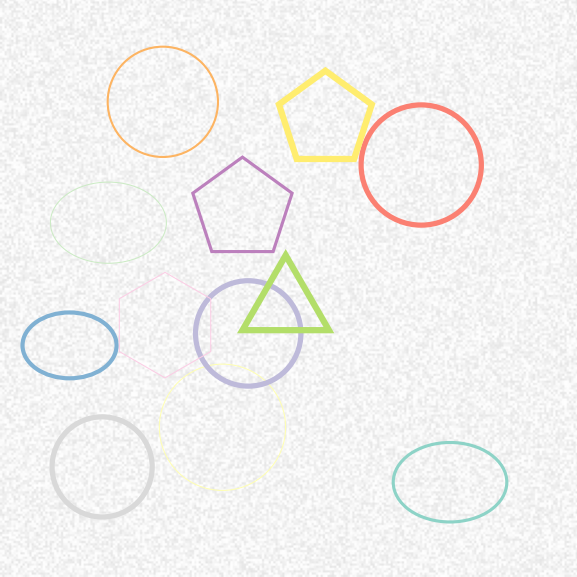[{"shape": "oval", "thickness": 1.5, "radius": 0.49, "center": [0.779, 0.164]}, {"shape": "circle", "thickness": 0.5, "radius": 0.55, "center": [0.385, 0.259]}, {"shape": "circle", "thickness": 2.5, "radius": 0.46, "center": [0.43, 0.422]}, {"shape": "circle", "thickness": 2.5, "radius": 0.52, "center": [0.729, 0.713]}, {"shape": "oval", "thickness": 2, "radius": 0.41, "center": [0.12, 0.401]}, {"shape": "circle", "thickness": 1, "radius": 0.48, "center": [0.282, 0.823]}, {"shape": "triangle", "thickness": 3, "radius": 0.43, "center": [0.495, 0.471]}, {"shape": "hexagon", "thickness": 0.5, "radius": 0.46, "center": [0.286, 0.436]}, {"shape": "circle", "thickness": 2.5, "radius": 0.43, "center": [0.177, 0.191]}, {"shape": "pentagon", "thickness": 1.5, "radius": 0.45, "center": [0.42, 0.637]}, {"shape": "oval", "thickness": 0.5, "radius": 0.5, "center": [0.188, 0.614]}, {"shape": "pentagon", "thickness": 3, "radius": 0.42, "center": [0.563, 0.792]}]